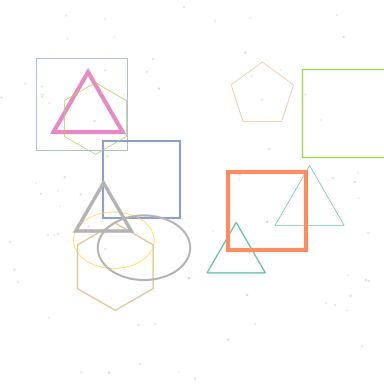[{"shape": "triangle", "thickness": 1, "radius": 0.44, "center": [0.614, 0.335]}, {"shape": "triangle", "thickness": 0.5, "radius": 0.52, "center": [0.804, 0.467]}, {"shape": "square", "thickness": 3, "radius": 0.5, "center": [0.693, 0.452]}, {"shape": "square", "thickness": 0.5, "radius": 0.59, "center": [0.211, 0.73]}, {"shape": "square", "thickness": 1.5, "radius": 0.5, "center": [0.368, 0.533]}, {"shape": "triangle", "thickness": 3, "radius": 0.52, "center": [0.229, 0.709]}, {"shape": "square", "thickness": 1, "radius": 0.57, "center": [0.9, 0.705]}, {"shape": "hexagon", "thickness": 0.5, "radius": 0.47, "center": [0.248, 0.692]}, {"shape": "oval", "thickness": 0.5, "radius": 0.52, "center": [0.296, 0.376]}, {"shape": "pentagon", "thickness": 0.5, "radius": 0.43, "center": [0.681, 0.753]}, {"shape": "hexagon", "thickness": 1, "radius": 0.57, "center": [0.299, 0.307]}, {"shape": "triangle", "thickness": 2.5, "radius": 0.42, "center": [0.269, 0.442]}, {"shape": "oval", "thickness": 1.5, "radius": 0.6, "center": [0.374, 0.356]}]